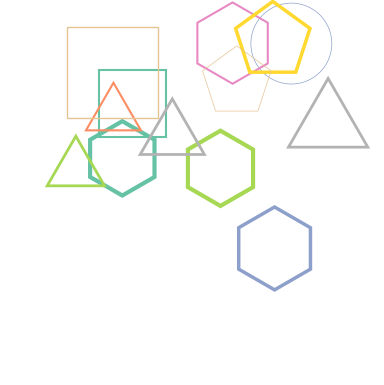[{"shape": "hexagon", "thickness": 3, "radius": 0.48, "center": [0.318, 0.589]}, {"shape": "square", "thickness": 1.5, "radius": 0.43, "center": [0.344, 0.732]}, {"shape": "triangle", "thickness": 1.5, "radius": 0.41, "center": [0.295, 0.703]}, {"shape": "hexagon", "thickness": 2.5, "radius": 0.54, "center": [0.713, 0.355]}, {"shape": "circle", "thickness": 0.5, "radius": 0.53, "center": [0.757, 0.887]}, {"shape": "hexagon", "thickness": 1.5, "radius": 0.53, "center": [0.604, 0.888]}, {"shape": "hexagon", "thickness": 3, "radius": 0.49, "center": [0.573, 0.563]}, {"shape": "triangle", "thickness": 2, "radius": 0.43, "center": [0.197, 0.56]}, {"shape": "pentagon", "thickness": 2.5, "radius": 0.51, "center": [0.709, 0.895]}, {"shape": "pentagon", "thickness": 0.5, "radius": 0.47, "center": [0.615, 0.787]}, {"shape": "square", "thickness": 1, "radius": 0.59, "center": [0.291, 0.811]}, {"shape": "triangle", "thickness": 2, "radius": 0.59, "center": [0.852, 0.677]}, {"shape": "triangle", "thickness": 2, "radius": 0.48, "center": [0.447, 0.647]}]